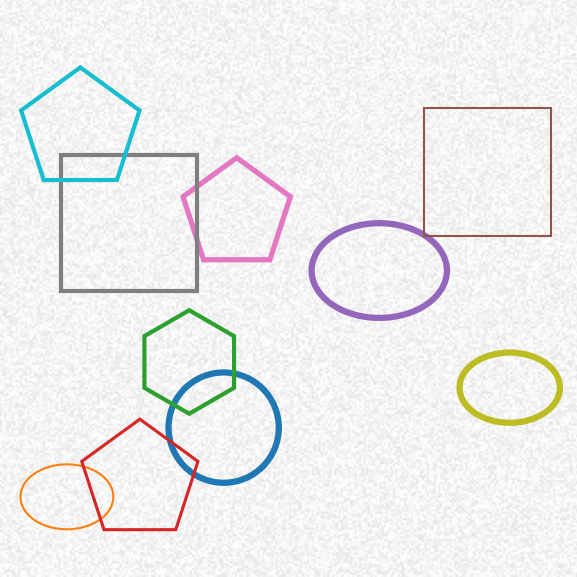[{"shape": "circle", "thickness": 3, "radius": 0.48, "center": [0.387, 0.259]}, {"shape": "oval", "thickness": 1, "radius": 0.4, "center": [0.116, 0.139]}, {"shape": "hexagon", "thickness": 2, "radius": 0.45, "center": [0.328, 0.372]}, {"shape": "pentagon", "thickness": 1.5, "radius": 0.53, "center": [0.242, 0.168]}, {"shape": "oval", "thickness": 3, "radius": 0.59, "center": [0.657, 0.531]}, {"shape": "square", "thickness": 1, "radius": 0.55, "center": [0.844, 0.702]}, {"shape": "pentagon", "thickness": 2.5, "radius": 0.49, "center": [0.41, 0.628]}, {"shape": "square", "thickness": 2, "radius": 0.59, "center": [0.224, 0.613]}, {"shape": "oval", "thickness": 3, "radius": 0.43, "center": [0.883, 0.328]}, {"shape": "pentagon", "thickness": 2, "radius": 0.54, "center": [0.139, 0.775]}]